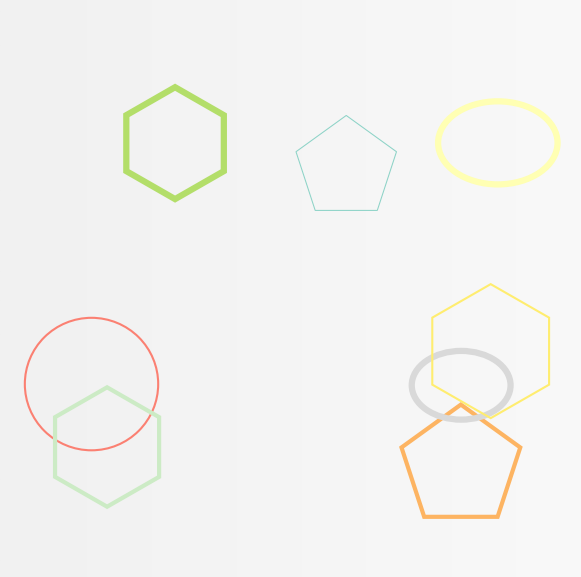[{"shape": "pentagon", "thickness": 0.5, "radius": 0.45, "center": [0.596, 0.708]}, {"shape": "oval", "thickness": 3, "radius": 0.51, "center": [0.856, 0.752]}, {"shape": "circle", "thickness": 1, "radius": 0.57, "center": [0.157, 0.334]}, {"shape": "pentagon", "thickness": 2, "radius": 0.54, "center": [0.793, 0.191]}, {"shape": "hexagon", "thickness": 3, "radius": 0.48, "center": [0.301, 0.751]}, {"shape": "oval", "thickness": 3, "radius": 0.43, "center": [0.793, 0.332]}, {"shape": "hexagon", "thickness": 2, "radius": 0.52, "center": [0.184, 0.225]}, {"shape": "hexagon", "thickness": 1, "radius": 0.58, "center": [0.844, 0.391]}]